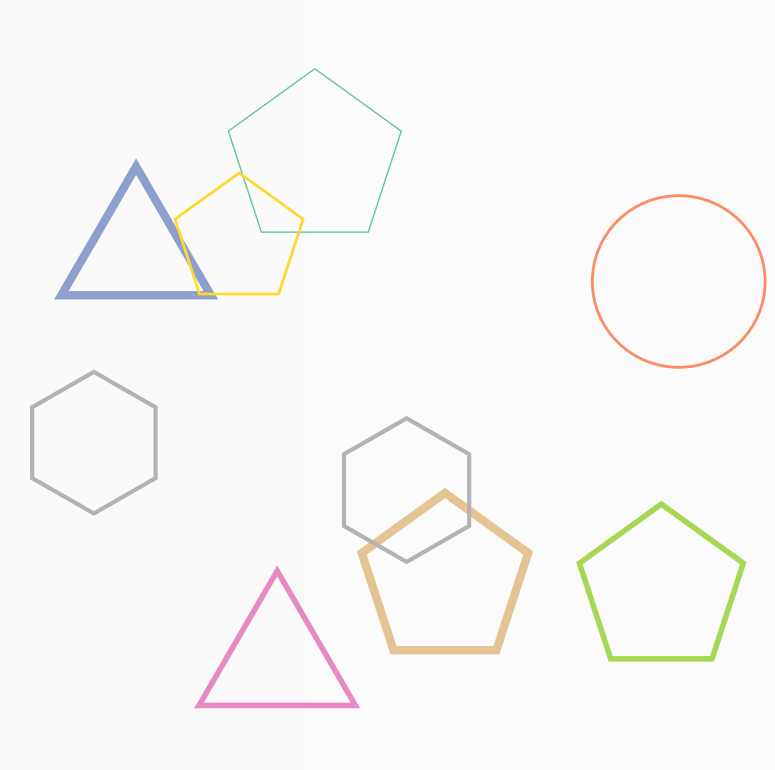[{"shape": "pentagon", "thickness": 0.5, "radius": 0.59, "center": [0.406, 0.793]}, {"shape": "circle", "thickness": 1, "radius": 0.56, "center": [0.876, 0.634]}, {"shape": "triangle", "thickness": 3, "radius": 0.56, "center": [0.176, 0.672]}, {"shape": "triangle", "thickness": 2, "radius": 0.58, "center": [0.358, 0.142]}, {"shape": "pentagon", "thickness": 2, "radius": 0.56, "center": [0.853, 0.234]}, {"shape": "pentagon", "thickness": 1, "radius": 0.43, "center": [0.308, 0.688]}, {"shape": "pentagon", "thickness": 3, "radius": 0.56, "center": [0.574, 0.247]}, {"shape": "hexagon", "thickness": 1.5, "radius": 0.46, "center": [0.121, 0.425]}, {"shape": "hexagon", "thickness": 1.5, "radius": 0.47, "center": [0.525, 0.364]}]